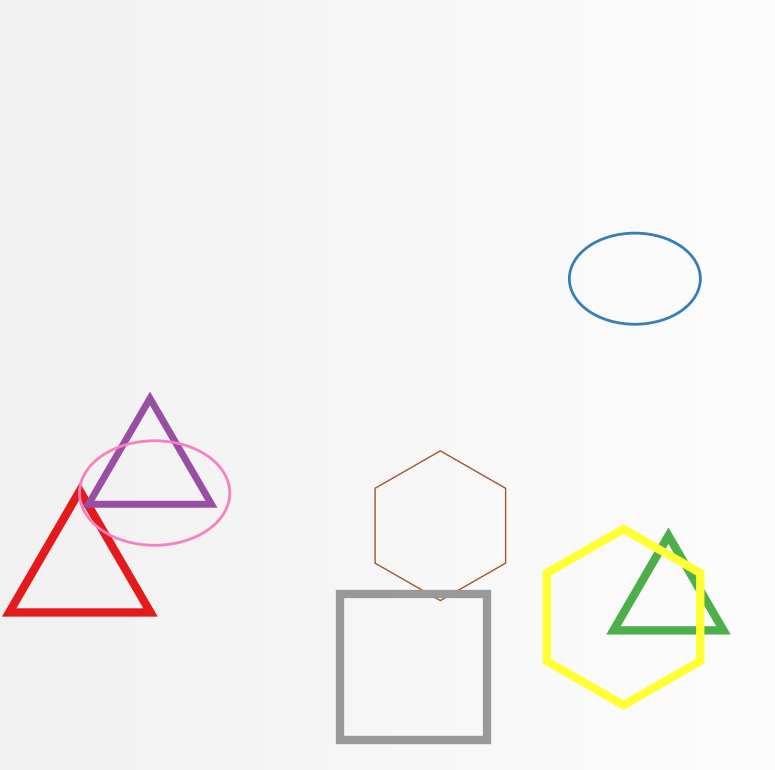[{"shape": "triangle", "thickness": 3, "radius": 0.53, "center": [0.103, 0.257]}, {"shape": "oval", "thickness": 1, "radius": 0.42, "center": [0.819, 0.638]}, {"shape": "triangle", "thickness": 3, "radius": 0.41, "center": [0.863, 0.222]}, {"shape": "triangle", "thickness": 2.5, "radius": 0.46, "center": [0.194, 0.391]}, {"shape": "hexagon", "thickness": 3, "radius": 0.57, "center": [0.805, 0.199]}, {"shape": "hexagon", "thickness": 0.5, "radius": 0.49, "center": [0.568, 0.317]}, {"shape": "oval", "thickness": 1, "radius": 0.48, "center": [0.2, 0.36]}, {"shape": "square", "thickness": 3, "radius": 0.47, "center": [0.534, 0.134]}]